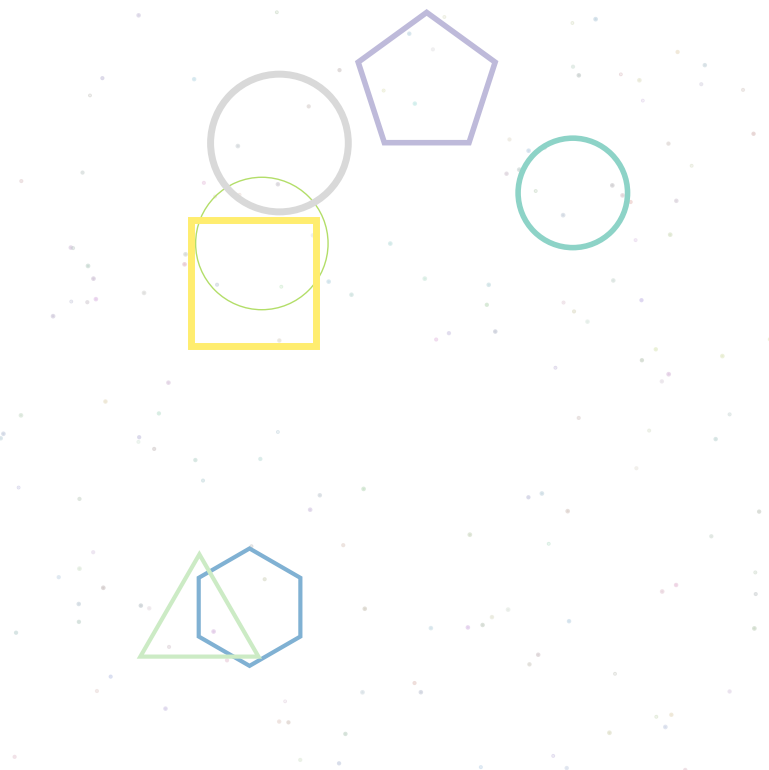[{"shape": "circle", "thickness": 2, "radius": 0.36, "center": [0.744, 0.749]}, {"shape": "pentagon", "thickness": 2, "radius": 0.47, "center": [0.554, 0.89]}, {"shape": "hexagon", "thickness": 1.5, "radius": 0.38, "center": [0.324, 0.211]}, {"shape": "circle", "thickness": 0.5, "radius": 0.43, "center": [0.34, 0.684]}, {"shape": "circle", "thickness": 2.5, "radius": 0.45, "center": [0.363, 0.814]}, {"shape": "triangle", "thickness": 1.5, "radius": 0.44, "center": [0.259, 0.192]}, {"shape": "square", "thickness": 2.5, "radius": 0.41, "center": [0.329, 0.633]}]